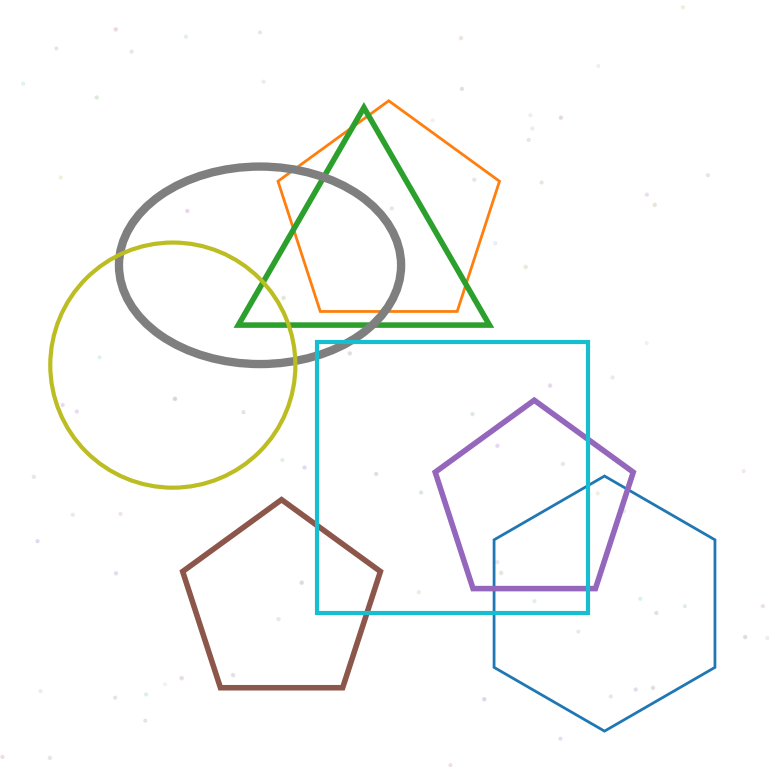[{"shape": "hexagon", "thickness": 1, "radius": 0.83, "center": [0.785, 0.216]}, {"shape": "pentagon", "thickness": 1, "radius": 0.76, "center": [0.505, 0.718]}, {"shape": "triangle", "thickness": 2, "radius": 0.94, "center": [0.473, 0.672]}, {"shape": "pentagon", "thickness": 2, "radius": 0.68, "center": [0.694, 0.345]}, {"shape": "pentagon", "thickness": 2, "radius": 0.68, "center": [0.366, 0.216]}, {"shape": "oval", "thickness": 3, "radius": 0.92, "center": [0.338, 0.655]}, {"shape": "circle", "thickness": 1.5, "radius": 0.8, "center": [0.224, 0.526]}, {"shape": "square", "thickness": 1.5, "radius": 0.88, "center": [0.588, 0.38]}]